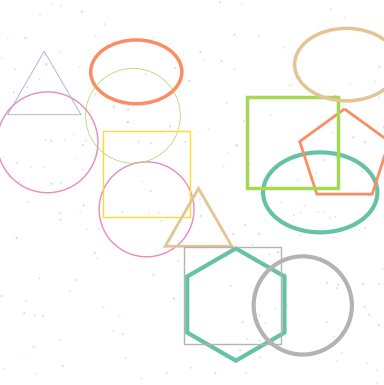[{"shape": "hexagon", "thickness": 3, "radius": 0.73, "center": [0.613, 0.209]}, {"shape": "oval", "thickness": 3, "radius": 0.74, "center": [0.832, 0.5]}, {"shape": "oval", "thickness": 2.5, "radius": 0.59, "center": [0.354, 0.813]}, {"shape": "pentagon", "thickness": 2, "radius": 0.61, "center": [0.895, 0.595]}, {"shape": "triangle", "thickness": 0.5, "radius": 0.55, "center": [0.115, 0.757]}, {"shape": "circle", "thickness": 1, "radius": 0.62, "center": [0.381, 0.456]}, {"shape": "circle", "thickness": 1, "radius": 0.65, "center": [0.123, 0.63]}, {"shape": "square", "thickness": 2.5, "radius": 0.59, "center": [0.759, 0.629]}, {"shape": "circle", "thickness": 0.5, "radius": 0.62, "center": [0.345, 0.699]}, {"shape": "square", "thickness": 1, "radius": 0.56, "center": [0.38, 0.548]}, {"shape": "oval", "thickness": 2.5, "radius": 0.67, "center": [0.9, 0.832]}, {"shape": "triangle", "thickness": 2, "radius": 0.5, "center": [0.516, 0.41]}, {"shape": "circle", "thickness": 3, "radius": 0.64, "center": [0.786, 0.207]}, {"shape": "square", "thickness": 1, "radius": 0.63, "center": [0.603, 0.233]}]